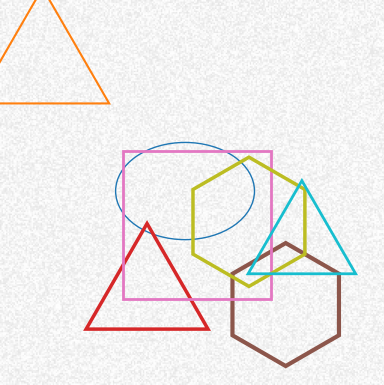[{"shape": "oval", "thickness": 1, "radius": 0.9, "center": [0.481, 0.504]}, {"shape": "triangle", "thickness": 1.5, "radius": 1.0, "center": [0.11, 0.831]}, {"shape": "triangle", "thickness": 2.5, "radius": 0.91, "center": [0.382, 0.237]}, {"shape": "hexagon", "thickness": 3, "radius": 0.8, "center": [0.742, 0.209]}, {"shape": "square", "thickness": 2, "radius": 0.96, "center": [0.511, 0.416]}, {"shape": "hexagon", "thickness": 2.5, "radius": 0.84, "center": [0.647, 0.424]}, {"shape": "triangle", "thickness": 2, "radius": 0.81, "center": [0.784, 0.37]}]